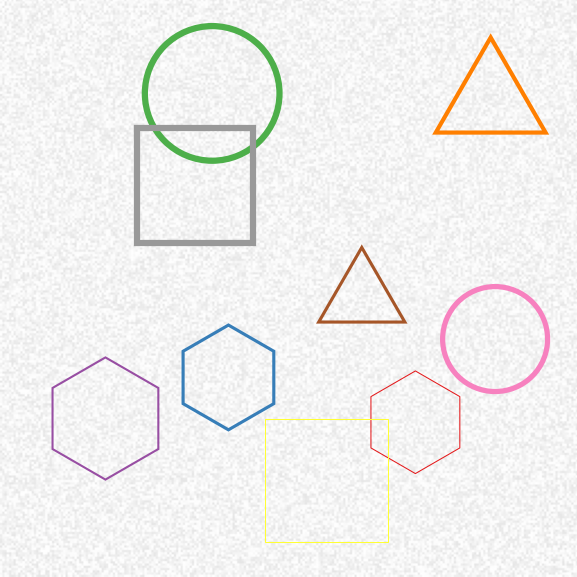[{"shape": "hexagon", "thickness": 0.5, "radius": 0.44, "center": [0.719, 0.268]}, {"shape": "hexagon", "thickness": 1.5, "radius": 0.45, "center": [0.396, 0.346]}, {"shape": "circle", "thickness": 3, "radius": 0.58, "center": [0.367, 0.837]}, {"shape": "hexagon", "thickness": 1, "radius": 0.53, "center": [0.183, 0.274]}, {"shape": "triangle", "thickness": 2, "radius": 0.55, "center": [0.85, 0.824]}, {"shape": "square", "thickness": 0.5, "radius": 0.53, "center": [0.566, 0.167]}, {"shape": "triangle", "thickness": 1.5, "radius": 0.43, "center": [0.626, 0.485]}, {"shape": "circle", "thickness": 2.5, "radius": 0.45, "center": [0.857, 0.412]}, {"shape": "square", "thickness": 3, "radius": 0.5, "center": [0.337, 0.678]}]